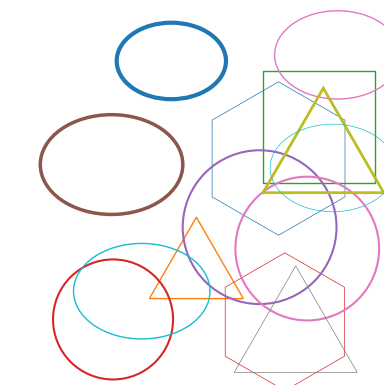[{"shape": "hexagon", "thickness": 0.5, "radius": 1.0, "center": [0.723, 0.588]}, {"shape": "oval", "thickness": 3, "radius": 0.71, "center": [0.445, 0.842]}, {"shape": "triangle", "thickness": 1, "radius": 0.7, "center": [0.51, 0.295]}, {"shape": "square", "thickness": 1, "radius": 0.73, "center": [0.828, 0.67]}, {"shape": "circle", "thickness": 1.5, "radius": 0.78, "center": [0.294, 0.17]}, {"shape": "hexagon", "thickness": 0.5, "radius": 0.89, "center": [0.74, 0.164]}, {"shape": "circle", "thickness": 1.5, "radius": 1.0, "center": [0.674, 0.41]}, {"shape": "oval", "thickness": 2.5, "radius": 0.93, "center": [0.29, 0.573]}, {"shape": "oval", "thickness": 1, "radius": 0.82, "center": [0.877, 0.857]}, {"shape": "circle", "thickness": 1.5, "radius": 0.93, "center": [0.798, 0.354]}, {"shape": "triangle", "thickness": 0.5, "radius": 0.92, "center": [0.768, 0.125]}, {"shape": "triangle", "thickness": 2, "radius": 0.91, "center": [0.84, 0.59]}, {"shape": "oval", "thickness": 1, "radius": 0.89, "center": [0.368, 0.244]}, {"shape": "oval", "thickness": 0.5, "radius": 0.81, "center": [0.864, 0.564]}]